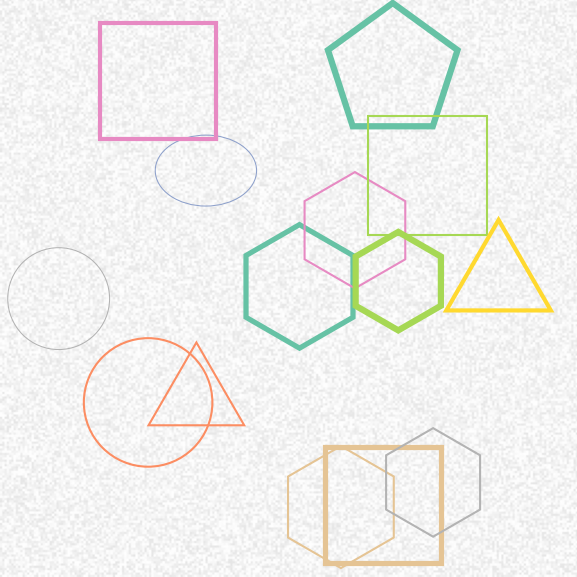[{"shape": "pentagon", "thickness": 3, "radius": 0.59, "center": [0.68, 0.876]}, {"shape": "hexagon", "thickness": 2.5, "radius": 0.53, "center": [0.519, 0.503]}, {"shape": "circle", "thickness": 1, "radius": 0.56, "center": [0.256, 0.302]}, {"shape": "triangle", "thickness": 1, "radius": 0.48, "center": [0.34, 0.311]}, {"shape": "oval", "thickness": 0.5, "radius": 0.44, "center": [0.357, 0.704]}, {"shape": "square", "thickness": 2, "radius": 0.5, "center": [0.274, 0.86]}, {"shape": "hexagon", "thickness": 1, "radius": 0.5, "center": [0.615, 0.6]}, {"shape": "square", "thickness": 1, "radius": 0.52, "center": [0.74, 0.695]}, {"shape": "hexagon", "thickness": 3, "radius": 0.43, "center": [0.69, 0.512]}, {"shape": "triangle", "thickness": 2, "radius": 0.52, "center": [0.863, 0.514]}, {"shape": "square", "thickness": 2.5, "radius": 0.5, "center": [0.662, 0.124]}, {"shape": "hexagon", "thickness": 1, "radius": 0.53, "center": [0.59, 0.121]}, {"shape": "hexagon", "thickness": 1, "radius": 0.47, "center": [0.75, 0.164]}, {"shape": "circle", "thickness": 0.5, "radius": 0.44, "center": [0.102, 0.482]}]